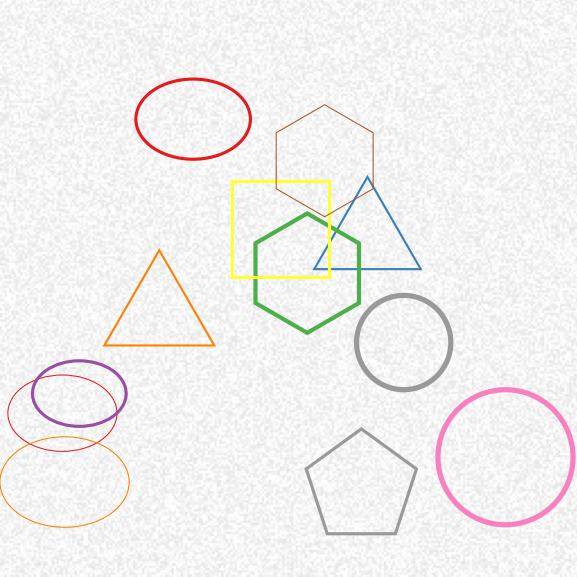[{"shape": "oval", "thickness": 0.5, "radius": 0.47, "center": [0.108, 0.284]}, {"shape": "oval", "thickness": 1.5, "radius": 0.5, "center": [0.334, 0.793]}, {"shape": "triangle", "thickness": 1, "radius": 0.53, "center": [0.636, 0.586]}, {"shape": "hexagon", "thickness": 2, "radius": 0.52, "center": [0.532, 0.526]}, {"shape": "oval", "thickness": 1.5, "radius": 0.41, "center": [0.137, 0.318]}, {"shape": "oval", "thickness": 0.5, "radius": 0.56, "center": [0.112, 0.164]}, {"shape": "triangle", "thickness": 1, "radius": 0.55, "center": [0.276, 0.456]}, {"shape": "square", "thickness": 1.5, "radius": 0.42, "center": [0.486, 0.602]}, {"shape": "hexagon", "thickness": 0.5, "radius": 0.48, "center": [0.562, 0.721]}, {"shape": "circle", "thickness": 2.5, "radius": 0.58, "center": [0.875, 0.207]}, {"shape": "pentagon", "thickness": 1.5, "radius": 0.5, "center": [0.626, 0.156]}, {"shape": "circle", "thickness": 2.5, "radius": 0.41, "center": [0.699, 0.406]}]